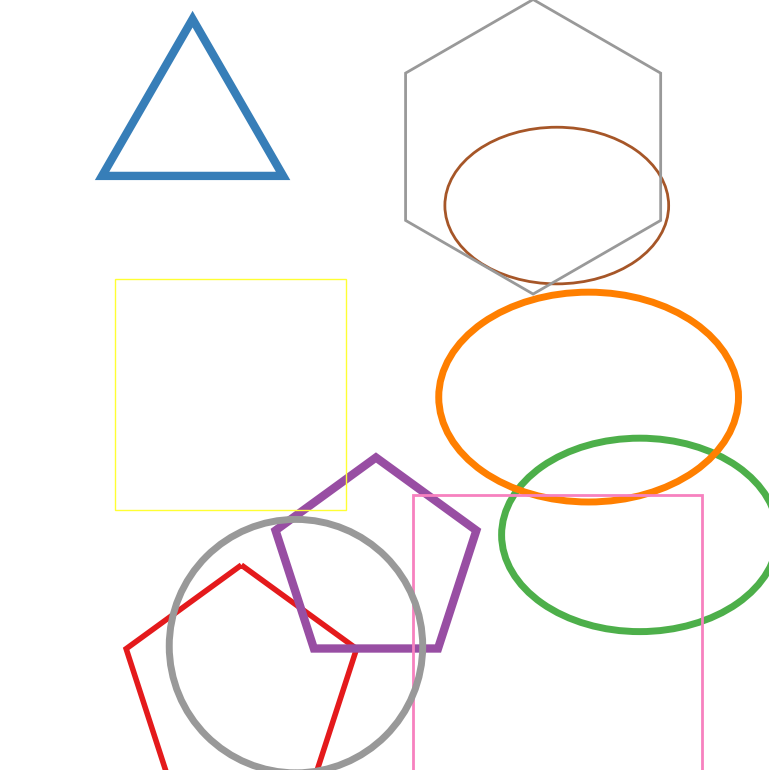[{"shape": "pentagon", "thickness": 2, "radius": 0.79, "center": [0.313, 0.109]}, {"shape": "triangle", "thickness": 3, "radius": 0.68, "center": [0.25, 0.839]}, {"shape": "oval", "thickness": 2.5, "radius": 0.9, "center": [0.831, 0.305]}, {"shape": "pentagon", "thickness": 3, "radius": 0.69, "center": [0.488, 0.269]}, {"shape": "oval", "thickness": 2.5, "radius": 0.97, "center": [0.764, 0.484]}, {"shape": "square", "thickness": 0.5, "radius": 0.75, "center": [0.299, 0.488]}, {"shape": "oval", "thickness": 1, "radius": 0.73, "center": [0.723, 0.733]}, {"shape": "square", "thickness": 1, "radius": 0.94, "center": [0.724, 0.169]}, {"shape": "hexagon", "thickness": 1, "radius": 0.96, "center": [0.692, 0.809]}, {"shape": "circle", "thickness": 2.5, "radius": 0.82, "center": [0.384, 0.161]}]